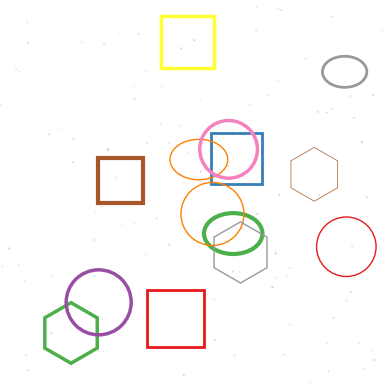[{"shape": "square", "thickness": 2, "radius": 0.37, "center": [0.456, 0.173]}, {"shape": "circle", "thickness": 1, "radius": 0.39, "center": [0.9, 0.359]}, {"shape": "square", "thickness": 2, "radius": 0.33, "center": [0.614, 0.588]}, {"shape": "hexagon", "thickness": 2.5, "radius": 0.39, "center": [0.185, 0.135]}, {"shape": "oval", "thickness": 3, "radius": 0.38, "center": [0.606, 0.393]}, {"shape": "circle", "thickness": 2.5, "radius": 0.42, "center": [0.256, 0.215]}, {"shape": "circle", "thickness": 1, "radius": 0.41, "center": [0.552, 0.444]}, {"shape": "oval", "thickness": 1, "radius": 0.38, "center": [0.517, 0.586]}, {"shape": "square", "thickness": 2.5, "radius": 0.34, "center": [0.487, 0.89]}, {"shape": "hexagon", "thickness": 0.5, "radius": 0.35, "center": [0.816, 0.547]}, {"shape": "square", "thickness": 3, "radius": 0.29, "center": [0.313, 0.531]}, {"shape": "circle", "thickness": 2.5, "radius": 0.37, "center": [0.594, 0.612]}, {"shape": "oval", "thickness": 2, "radius": 0.29, "center": [0.895, 0.814]}, {"shape": "hexagon", "thickness": 1, "radius": 0.4, "center": [0.625, 0.344]}]